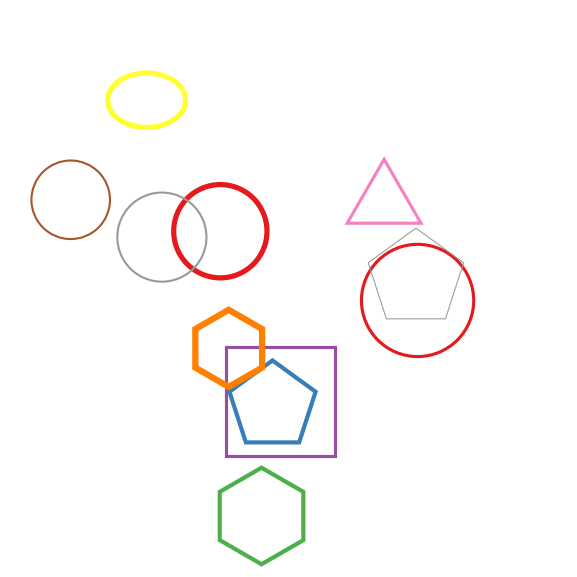[{"shape": "circle", "thickness": 2.5, "radius": 0.4, "center": [0.382, 0.599]}, {"shape": "circle", "thickness": 1.5, "radius": 0.49, "center": [0.723, 0.479]}, {"shape": "pentagon", "thickness": 2, "radius": 0.39, "center": [0.472, 0.297]}, {"shape": "hexagon", "thickness": 2, "radius": 0.42, "center": [0.453, 0.106]}, {"shape": "square", "thickness": 1.5, "radius": 0.47, "center": [0.485, 0.304]}, {"shape": "hexagon", "thickness": 3, "radius": 0.33, "center": [0.396, 0.396]}, {"shape": "oval", "thickness": 2.5, "radius": 0.34, "center": [0.254, 0.826]}, {"shape": "circle", "thickness": 1, "radius": 0.34, "center": [0.122, 0.653]}, {"shape": "triangle", "thickness": 1.5, "radius": 0.37, "center": [0.665, 0.65]}, {"shape": "pentagon", "thickness": 0.5, "radius": 0.43, "center": [0.72, 0.517]}, {"shape": "circle", "thickness": 1, "radius": 0.39, "center": [0.28, 0.589]}]